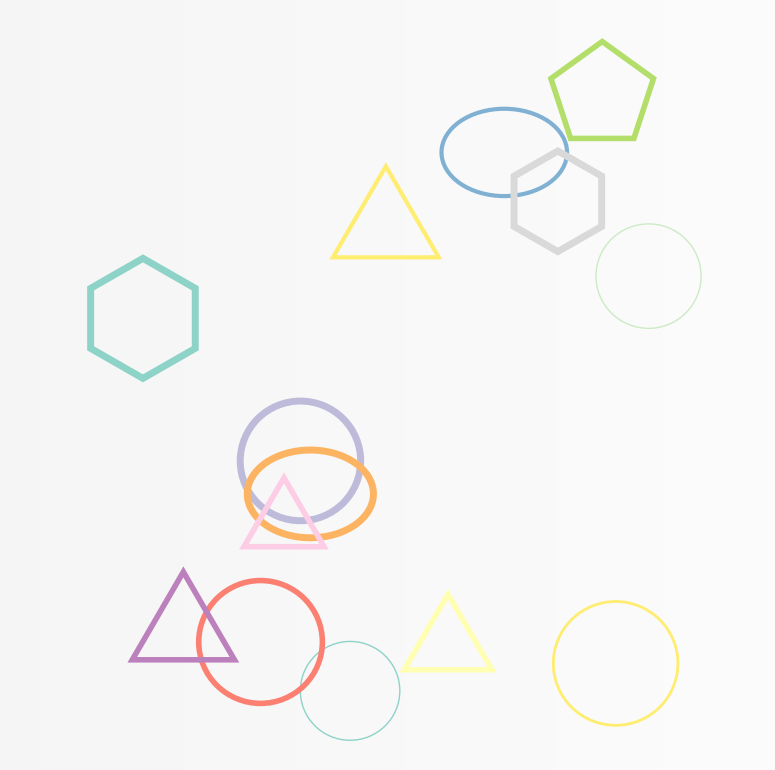[{"shape": "circle", "thickness": 0.5, "radius": 0.32, "center": [0.452, 0.103]}, {"shape": "hexagon", "thickness": 2.5, "radius": 0.39, "center": [0.184, 0.587]}, {"shape": "triangle", "thickness": 2, "radius": 0.33, "center": [0.578, 0.163]}, {"shape": "circle", "thickness": 2.5, "radius": 0.39, "center": [0.388, 0.401]}, {"shape": "circle", "thickness": 2, "radius": 0.4, "center": [0.336, 0.166]}, {"shape": "oval", "thickness": 1.5, "radius": 0.4, "center": [0.651, 0.802]}, {"shape": "oval", "thickness": 2.5, "radius": 0.41, "center": [0.4, 0.359]}, {"shape": "pentagon", "thickness": 2, "radius": 0.35, "center": [0.777, 0.876]}, {"shape": "triangle", "thickness": 2, "radius": 0.3, "center": [0.366, 0.32]}, {"shape": "hexagon", "thickness": 2.5, "radius": 0.33, "center": [0.72, 0.739]}, {"shape": "triangle", "thickness": 2, "radius": 0.38, "center": [0.237, 0.181]}, {"shape": "circle", "thickness": 0.5, "radius": 0.34, "center": [0.837, 0.641]}, {"shape": "circle", "thickness": 1, "radius": 0.4, "center": [0.794, 0.138]}, {"shape": "triangle", "thickness": 1.5, "radius": 0.39, "center": [0.498, 0.705]}]